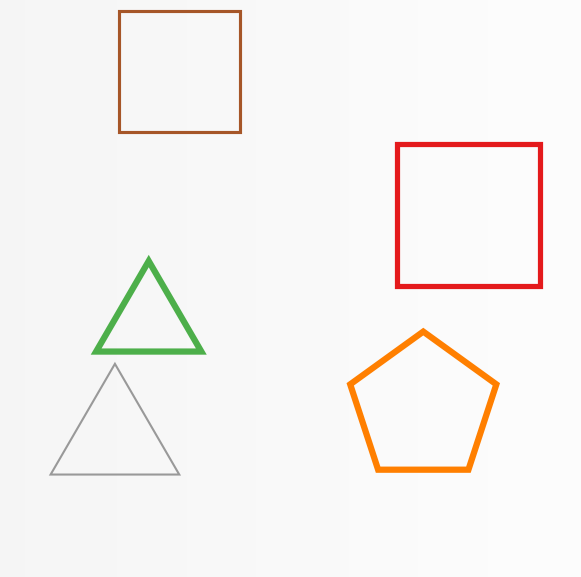[{"shape": "square", "thickness": 2.5, "radius": 0.61, "center": [0.806, 0.627]}, {"shape": "triangle", "thickness": 3, "radius": 0.52, "center": [0.256, 0.443]}, {"shape": "pentagon", "thickness": 3, "radius": 0.66, "center": [0.728, 0.293]}, {"shape": "square", "thickness": 1.5, "radius": 0.52, "center": [0.309, 0.875]}, {"shape": "triangle", "thickness": 1, "radius": 0.64, "center": [0.198, 0.241]}]